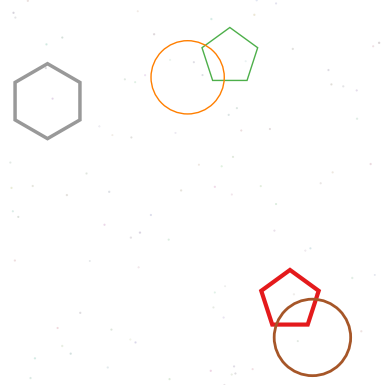[{"shape": "pentagon", "thickness": 3, "radius": 0.39, "center": [0.753, 0.22]}, {"shape": "pentagon", "thickness": 1, "radius": 0.38, "center": [0.597, 0.853]}, {"shape": "circle", "thickness": 1, "radius": 0.48, "center": [0.487, 0.799]}, {"shape": "circle", "thickness": 2, "radius": 0.5, "center": [0.811, 0.124]}, {"shape": "hexagon", "thickness": 2.5, "radius": 0.49, "center": [0.123, 0.737]}]